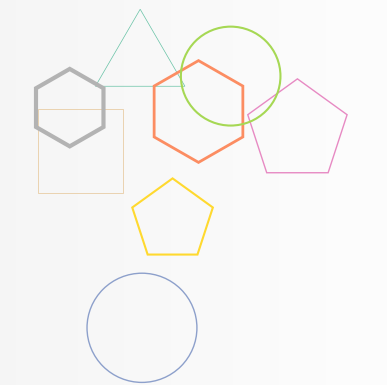[{"shape": "triangle", "thickness": 0.5, "radius": 0.67, "center": [0.362, 0.843]}, {"shape": "hexagon", "thickness": 2, "radius": 0.66, "center": [0.512, 0.71]}, {"shape": "circle", "thickness": 1, "radius": 0.71, "center": [0.366, 0.149]}, {"shape": "pentagon", "thickness": 1, "radius": 0.67, "center": [0.768, 0.66]}, {"shape": "circle", "thickness": 1.5, "radius": 0.64, "center": [0.595, 0.802]}, {"shape": "pentagon", "thickness": 1.5, "radius": 0.55, "center": [0.445, 0.427]}, {"shape": "square", "thickness": 0.5, "radius": 0.55, "center": [0.207, 0.608]}, {"shape": "hexagon", "thickness": 3, "radius": 0.5, "center": [0.18, 0.72]}]